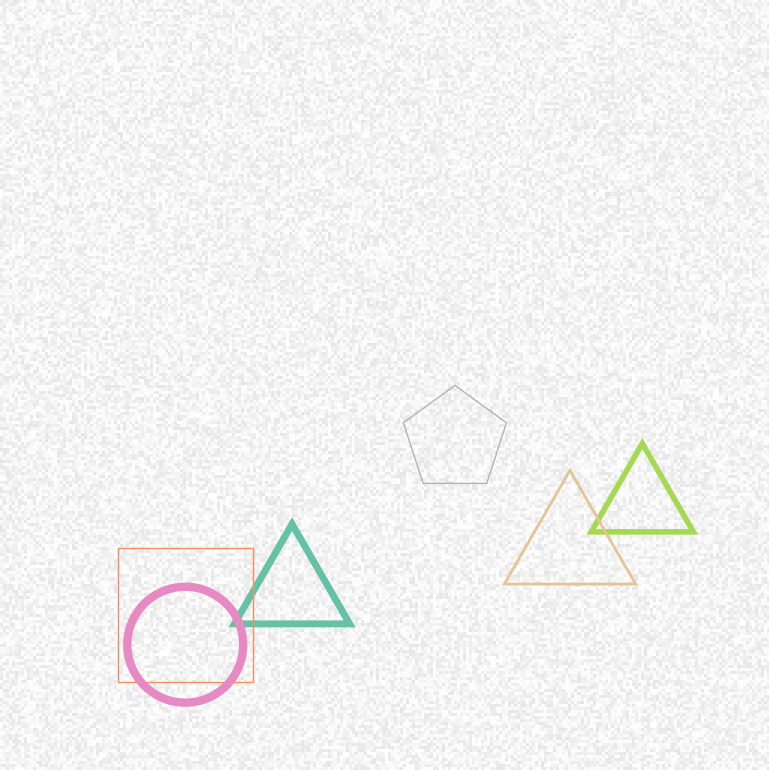[{"shape": "triangle", "thickness": 2.5, "radius": 0.43, "center": [0.379, 0.233]}, {"shape": "square", "thickness": 0.5, "radius": 0.44, "center": [0.241, 0.201]}, {"shape": "circle", "thickness": 3, "radius": 0.38, "center": [0.241, 0.163]}, {"shape": "triangle", "thickness": 2, "radius": 0.38, "center": [0.834, 0.348]}, {"shape": "triangle", "thickness": 1, "radius": 0.49, "center": [0.74, 0.291]}, {"shape": "pentagon", "thickness": 0.5, "radius": 0.35, "center": [0.591, 0.429]}]